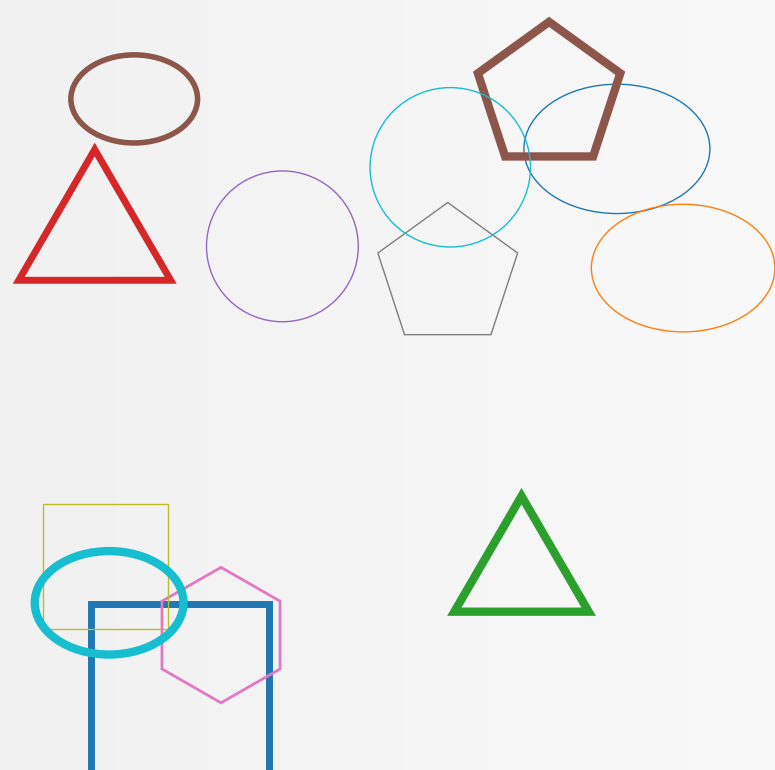[{"shape": "oval", "thickness": 0.5, "radius": 0.6, "center": [0.796, 0.807]}, {"shape": "square", "thickness": 2.5, "radius": 0.58, "center": [0.233, 0.1]}, {"shape": "oval", "thickness": 0.5, "radius": 0.59, "center": [0.881, 0.652]}, {"shape": "triangle", "thickness": 3, "radius": 0.5, "center": [0.673, 0.256]}, {"shape": "triangle", "thickness": 2.5, "radius": 0.57, "center": [0.122, 0.693]}, {"shape": "circle", "thickness": 0.5, "radius": 0.49, "center": [0.364, 0.68]}, {"shape": "oval", "thickness": 2, "radius": 0.41, "center": [0.173, 0.872]}, {"shape": "pentagon", "thickness": 3, "radius": 0.48, "center": [0.709, 0.875]}, {"shape": "hexagon", "thickness": 1, "radius": 0.44, "center": [0.285, 0.175]}, {"shape": "pentagon", "thickness": 0.5, "radius": 0.47, "center": [0.578, 0.642]}, {"shape": "square", "thickness": 0.5, "radius": 0.4, "center": [0.136, 0.264]}, {"shape": "oval", "thickness": 3, "radius": 0.48, "center": [0.141, 0.217]}, {"shape": "circle", "thickness": 0.5, "radius": 0.52, "center": [0.581, 0.783]}]